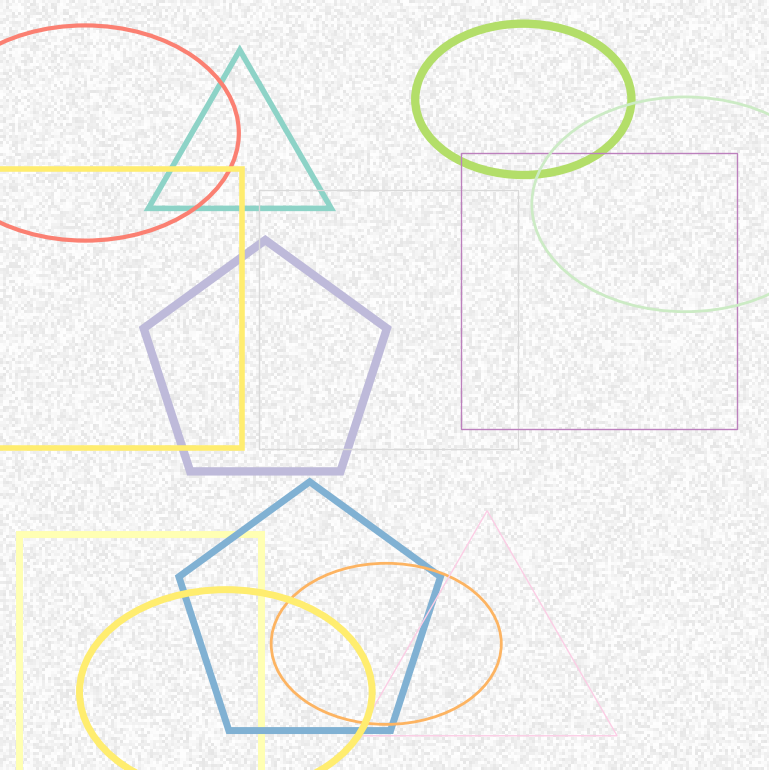[{"shape": "triangle", "thickness": 2, "radius": 0.69, "center": [0.311, 0.798]}, {"shape": "square", "thickness": 2.5, "radius": 0.79, "center": [0.182, 0.149]}, {"shape": "pentagon", "thickness": 3, "radius": 0.83, "center": [0.345, 0.522]}, {"shape": "oval", "thickness": 1.5, "radius": 1.0, "center": [0.111, 0.827]}, {"shape": "pentagon", "thickness": 2.5, "radius": 0.89, "center": [0.402, 0.196]}, {"shape": "oval", "thickness": 1, "radius": 0.75, "center": [0.502, 0.164]}, {"shape": "oval", "thickness": 3, "radius": 0.7, "center": [0.68, 0.871]}, {"shape": "triangle", "thickness": 0.5, "radius": 0.97, "center": [0.633, 0.142]}, {"shape": "square", "thickness": 0.5, "radius": 0.84, "center": [0.505, 0.585]}, {"shape": "square", "thickness": 0.5, "radius": 0.9, "center": [0.778, 0.622]}, {"shape": "oval", "thickness": 1, "radius": 1.0, "center": [0.89, 0.735]}, {"shape": "oval", "thickness": 2.5, "radius": 0.95, "center": [0.293, 0.101]}, {"shape": "square", "thickness": 2, "radius": 0.91, "center": [0.133, 0.6]}]